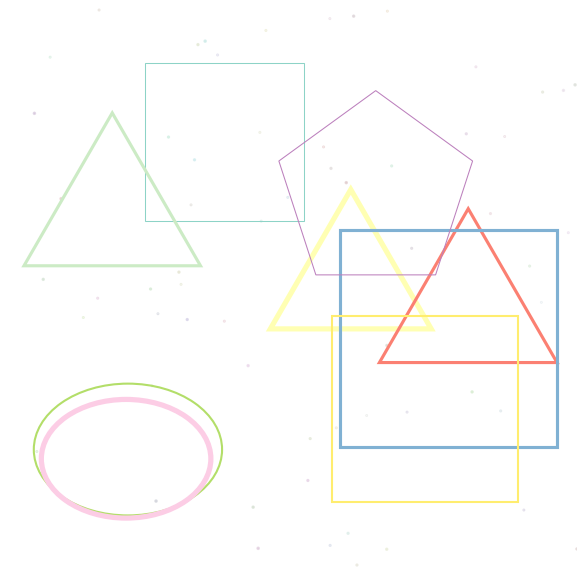[{"shape": "square", "thickness": 0.5, "radius": 0.69, "center": [0.389, 0.754]}, {"shape": "triangle", "thickness": 2.5, "radius": 0.8, "center": [0.607, 0.51]}, {"shape": "triangle", "thickness": 1.5, "radius": 0.89, "center": [0.811, 0.46]}, {"shape": "square", "thickness": 1.5, "radius": 0.94, "center": [0.777, 0.413]}, {"shape": "oval", "thickness": 1, "radius": 0.82, "center": [0.222, 0.221]}, {"shape": "oval", "thickness": 2.5, "radius": 0.73, "center": [0.218, 0.205]}, {"shape": "pentagon", "thickness": 0.5, "radius": 0.88, "center": [0.651, 0.666]}, {"shape": "triangle", "thickness": 1.5, "radius": 0.88, "center": [0.194, 0.627]}, {"shape": "square", "thickness": 1, "radius": 0.8, "center": [0.736, 0.291]}]